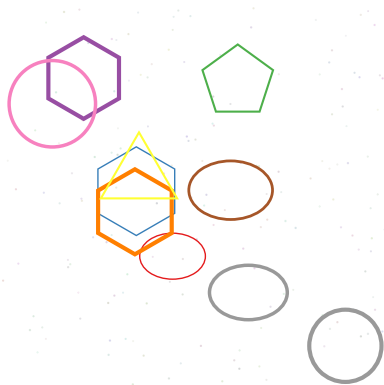[{"shape": "oval", "thickness": 1, "radius": 0.43, "center": [0.448, 0.335]}, {"shape": "hexagon", "thickness": 1, "radius": 0.58, "center": [0.354, 0.503]}, {"shape": "pentagon", "thickness": 1.5, "radius": 0.48, "center": [0.618, 0.788]}, {"shape": "hexagon", "thickness": 3, "radius": 0.53, "center": [0.217, 0.797]}, {"shape": "hexagon", "thickness": 3, "radius": 0.55, "center": [0.35, 0.45]}, {"shape": "triangle", "thickness": 1.5, "radius": 0.57, "center": [0.361, 0.542]}, {"shape": "oval", "thickness": 2, "radius": 0.54, "center": [0.599, 0.506]}, {"shape": "circle", "thickness": 2.5, "radius": 0.56, "center": [0.136, 0.731]}, {"shape": "oval", "thickness": 2.5, "radius": 0.51, "center": [0.645, 0.24]}, {"shape": "circle", "thickness": 3, "radius": 0.47, "center": [0.897, 0.102]}]